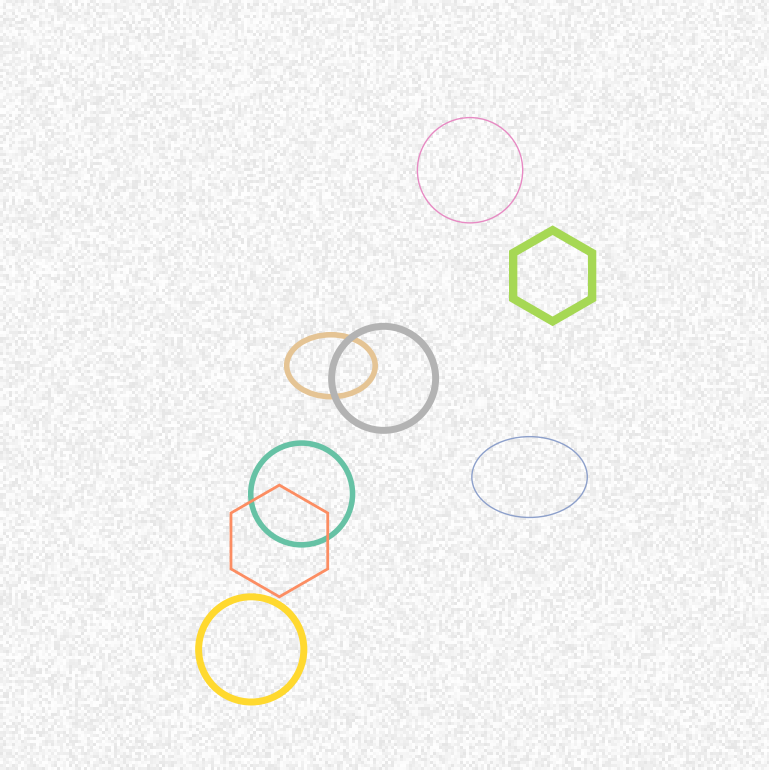[{"shape": "circle", "thickness": 2, "radius": 0.33, "center": [0.392, 0.359]}, {"shape": "hexagon", "thickness": 1, "radius": 0.36, "center": [0.363, 0.297]}, {"shape": "oval", "thickness": 0.5, "radius": 0.37, "center": [0.688, 0.38]}, {"shape": "circle", "thickness": 0.5, "radius": 0.34, "center": [0.61, 0.779]}, {"shape": "hexagon", "thickness": 3, "radius": 0.3, "center": [0.718, 0.642]}, {"shape": "circle", "thickness": 2.5, "radius": 0.34, "center": [0.326, 0.157]}, {"shape": "oval", "thickness": 2, "radius": 0.29, "center": [0.43, 0.525]}, {"shape": "circle", "thickness": 2.5, "radius": 0.34, "center": [0.498, 0.509]}]